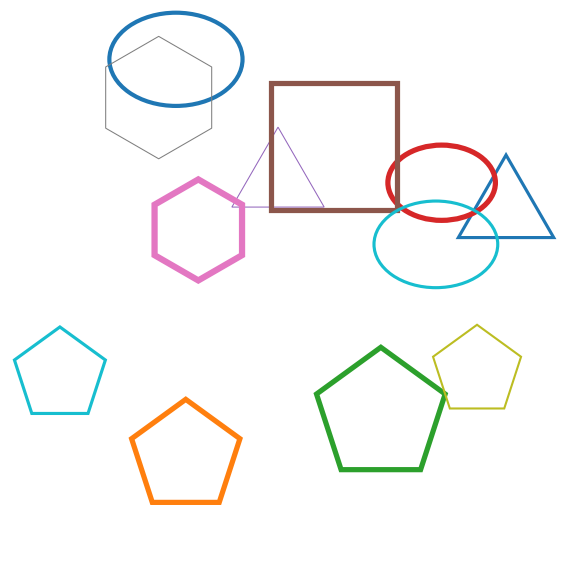[{"shape": "triangle", "thickness": 1.5, "radius": 0.48, "center": [0.876, 0.635]}, {"shape": "oval", "thickness": 2, "radius": 0.58, "center": [0.305, 0.896]}, {"shape": "pentagon", "thickness": 2.5, "radius": 0.49, "center": [0.322, 0.209]}, {"shape": "pentagon", "thickness": 2.5, "radius": 0.59, "center": [0.659, 0.281]}, {"shape": "oval", "thickness": 2.5, "radius": 0.47, "center": [0.765, 0.683]}, {"shape": "triangle", "thickness": 0.5, "radius": 0.46, "center": [0.481, 0.687]}, {"shape": "square", "thickness": 2.5, "radius": 0.55, "center": [0.579, 0.745]}, {"shape": "hexagon", "thickness": 3, "radius": 0.44, "center": [0.343, 0.601]}, {"shape": "hexagon", "thickness": 0.5, "radius": 0.53, "center": [0.275, 0.83]}, {"shape": "pentagon", "thickness": 1, "radius": 0.4, "center": [0.826, 0.357]}, {"shape": "pentagon", "thickness": 1.5, "radius": 0.41, "center": [0.104, 0.35]}, {"shape": "oval", "thickness": 1.5, "radius": 0.54, "center": [0.755, 0.576]}]